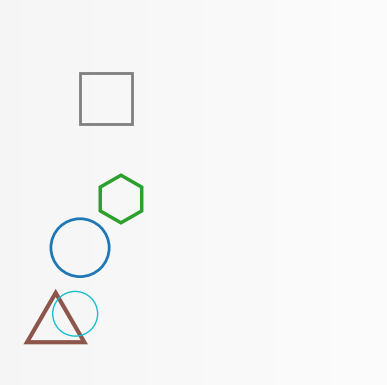[{"shape": "circle", "thickness": 2, "radius": 0.38, "center": [0.207, 0.357]}, {"shape": "hexagon", "thickness": 2.5, "radius": 0.31, "center": [0.312, 0.483]}, {"shape": "triangle", "thickness": 3, "radius": 0.43, "center": [0.144, 0.154]}, {"shape": "square", "thickness": 2, "radius": 0.33, "center": [0.274, 0.744]}, {"shape": "circle", "thickness": 1, "radius": 0.29, "center": [0.194, 0.185]}]